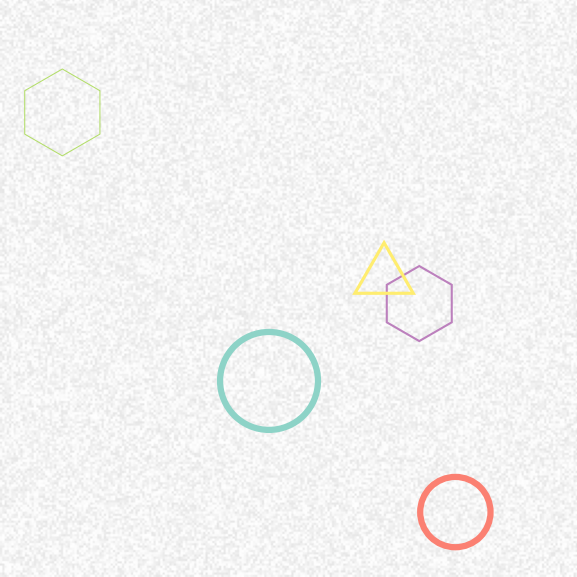[{"shape": "circle", "thickness": 3, "radius": 0.42, "center": [0.466, 0.34]}, {"shape": "circle", "thickness": 3, "radius": 0.3, "center": [0.789, 0.112]}, {"shape": "hexagon", "thickness": 0.5, "radius": 0.38, "center": [0.108, 0.804]}, {"shape": "hexagon", "thickness": 1, "radius": 0.32, "center": [0.726, 0.473]}, {"shape": "triangle", "thickness": 1.5, "radius": 0.29, "center": [0.665, 0.52]}]